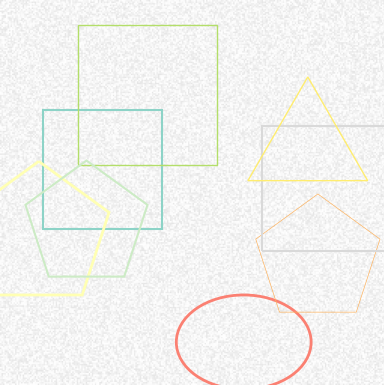[{"shape": "square", "thickness": 1.5, "radius": 0.77, "center": [0.266, 0.561]}, {"shape": "pentagon", "thickness": 2, "radius": 0.96, "center": [0.101, 0.389]}, {"shape": "oval", "thickness": 2, "radius": 0.88, "center": [0.633, 0.111]}, {"shape": "pentagon", "thickness": 0.5, "radius": 0.85, "center": [0.826, 0.326]}, {"shape": "square", "thickness": 1, "radius": 0.9, "center": [0.382, 0.753]}, {"shape": "square", "thickness": 1.5, "radius": 0.82, "center": [0.843, 0.51]}, {"shape": "pentagon", "thickness": 1.5, "radius": 0.83, "center": [0.225, 0.416]}, {"shape": "triangle", "thickness": 1, "radius": 0.9, "center": [0.799, 0.621]}]